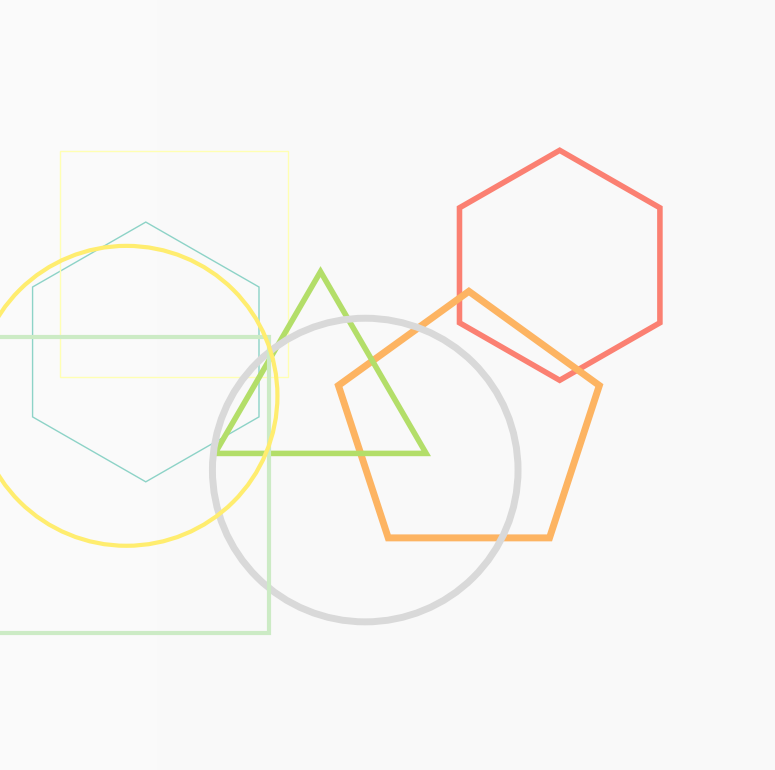[{"shape": "hexagon", "thickness": 0.5, "radius": 0.84, "center": [0.188, 0.543]}, {"shape": "square", "thickness": 0.5, "radius": 0.73, "center": [0.224, 0.657]}, {"shape": "hexagon", "thickness": 2, "radius": 0.75, "center": [0.722, 0.655]}, {"shape": "pentagon", "thickness": 2.5, "radius": 0.89, "center": [0.605, 0.445]}, {"shape": "triangle", "thickness": 2, "radius": 0.79, "center": [0.414, 0.49]}, {"shape": "circle", "thickness": 2.5, "radius": 0.99, "center": [0.471, 0.39]}, {"shape": "square", "thickness": 1.5, "radius": 0.96, "center": [0.155, 0.37]}, {"shape": "circle", "thickness": 1.5, "radius": 0.97, "center": [0.163, 0.486]}]